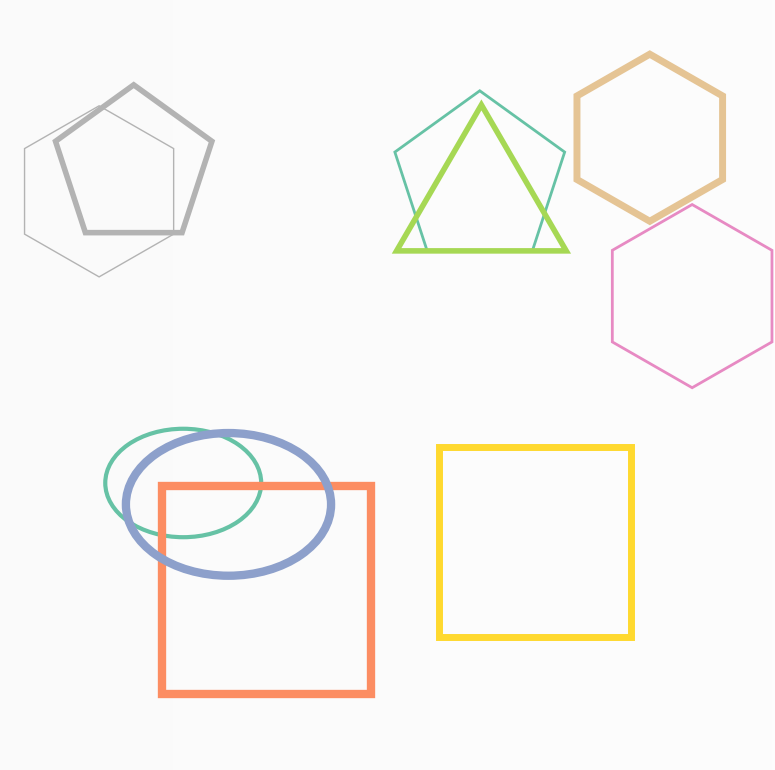[{"shape": "oval", "thickness": 1.5, "radius": 0.5, "center": [0.236, 0.373]}, {"shape": "pentagon", "thickness": 1, "radius": 0.58, "center": [0.619, 0.767]}, {"shape": "square", "thickness": 3, "radius": 0.67, "center": [0.343, 0.234]}, {"shape": "oval", "thickness": 3, "radius": 0.66, "center": [0.295, 0.345]}, {"shape": "hexagon", "thickness": 1, "radius": 0.59, "center": [0.893, 0.615]}, {"shape": "triangle", "thickness": 2, "radius": 0.63, "center": [0.621, 0.737]}, {"shape": "square", "thickness": 2.5, "radius": 0.62, "center": [0.691, 0.296]}, {"shape": "hexagon", "thickness": 2.5, "radius": 0.54, "center": [0.838, 0.821]}, {"shape": "hexagon", "thickness": 0.5, "radius": 0.56, "center": [0.128, 0.752]}, {"shape": "pentagon", "thickness": 2, "radius": 0.53, "center": [0.173, 0.784]}]